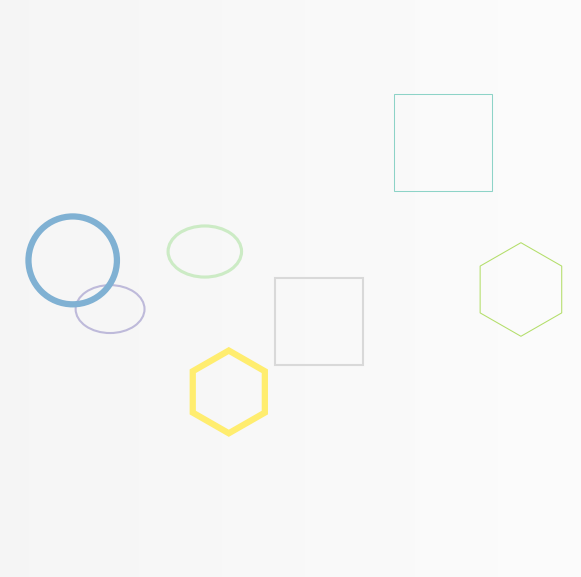[{"shape": "square", "thickness": 0.5, "radius": 0.42, "center": [0.762, 0.752]}, {"shape": "oval", "thickness": 1, "radius": 0.3, "center": [0.189, 0.464]}, {"shape": "circle", "thickness": 3, "radius": 0.38, "center": [0.125, 0.548]}, {"shape": "hexagon", "thickness": 0.5, "radius": 0.41, "center": [0.896, 0.498]}, {"shape": "square", "thickness": 1, "radius": 0.38, "center": [0.549, 0.442]}, {"shape": "oval", "thickness": 1.5, "radius": 0.32, "center": [0.352, 0.564]}, {"shape": "hexagon", "thickness": 3, "radius": 0.36, "center": [0.394, 0.32]}]